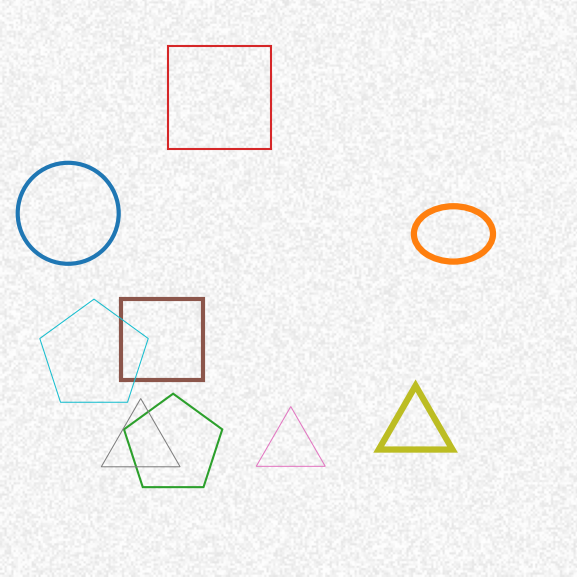[{"shape": "circle", "thickness": 2, "radius": 0.44, "center": [0.118, 0.63]}, {"shape": "oval", "thickness": 3, "radius": 0.34, "center": [0.785, 0.594]}, {"shape": "pentagon", "thickness": 1, "radius": 0.45, "center": [0.3, 0.228]}, {"shape": "square", "thickness": 1, "radius": 0.44, "center": [0.38, 0.83]}, {"shape": "square", "thickness": 2, "radius": 0.35, "center": [0.281, 0.411]}, {"shape": "triangle", "thickness": 0.5, "radius": 0.34, "center": [0.503, 0.226]}, {"shape": "triangle", "thickness": 0.5, "radius": 0.39, "center": [0.244, 0.23]}, {"shape": "triangle", "thickness": 3, "radius": 0.37, "center": [0.72, 0.258]}, {"shape": "pentagon", "thickness": 0.5, "radius": 0.49, "center": [0.163, 0.382]}]